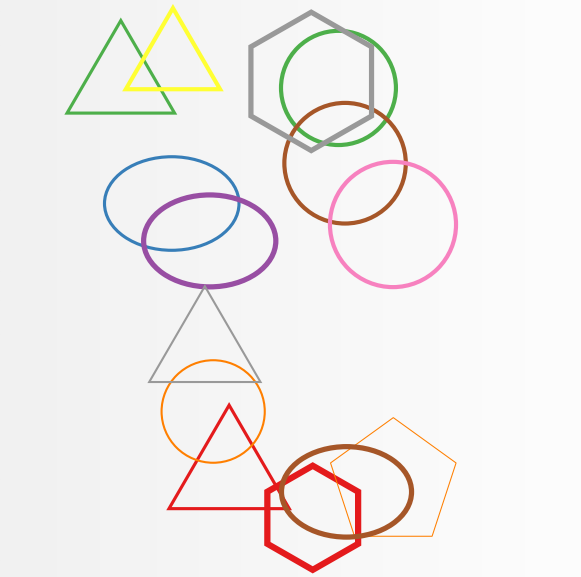[{"shape": "triangle", "thickness": 1.5, "radius": 0.6, "center": [0.394, 0.178]}, {"shape": "hexagon", "thickness": 3, "radius": 0.45, "center": [0.538, 0.103]}, {"shape": "oval", "thickness": 1.5, "radius": 0.58, "center": [0.295, 0.647]}, {"shape": "triangle", "thickness": 1.5, "radius": 0.53, "center": [0.208, 0.857]}, {"shape": "circle", "thickness": 2, "radius": 0.49, "center": [0.582, 0.847]}, {"shape": "oval", "thickness": 2.5, "radius": 0.57, "center": [0.361, 0.582]}, {"shape": "pentagon", "thickness": 0.5, "radius": 0.57, "center": [0.677, 0.162]}, {"shape": "circle", "thickness": 1, "radius": 0.44, "center": [0.367, 0.287]}, {"shape": "triangle", "thickness": 2, "radius": 0.47, "center": [0.298, 0.891]}, {"shape": "oval", "thickness": 2.5, "radius": 0.56, "center": [0.596, 0.147]}, {"shape": "circle", "thickness": 2, "radius": 0.52, "center": [0.594, 0.717]}, {"shape": "circle", "thickness": 2, "radius": 0.54, "center": [0.676, 0.61]}, {"shape": "hexagon", "thickness": 2.5, "radius": 0.6, "center": [0.535, 0.858]}, {"shape": "triangle", "thickness": 1, "radius": 0.55, "center": [0.352, 0.393]}]